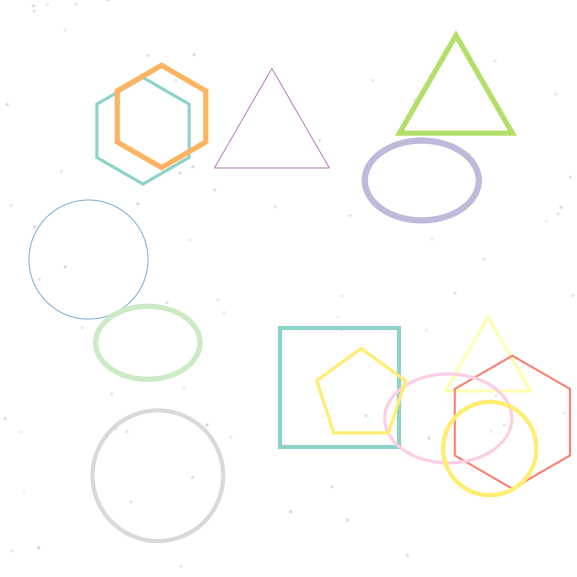[{"shape": "square", "thickness": 2, "radius": 0.52, "center": [0.589, 0.328]}, {"shape": "hexagon", "thickness": 1.5, "radius": 0.46, "center": [0.248, 0.773]}, {"shape": "triangle", "thickness": 1.5, "radius": 0.43, "center": [0.845, 0.365]}, {"shape": "oval", "thickness": 3, "radius": 0.49, "center": [0.73, 0.687]}, {"shape": "hexagon", "thickness": 1, "radius": 0.58, "center": [0.887, 0.268]}, {"shape": "circle", "thickness": 0.5, "radius": 0.52, "center": [0.153, 0.55]}, {"shape": "hexagon", "thickness": 2.5, "radius": 0.44, "center": [0.28, 0.797]}, {"shape": "triangle", "thickness": 2.5, "radius": 0.56, "center": [0.789, 0.825]}, {"shape": "oval", "thickness": 1.5, "radius": 0.55, "center": [0.776, 0.275]}, {"shape": "circle", "thickness": 2, "radius": 0.57, "center": [0.273, 0.175]}, {"shape": "triangle", "thickness": 0.5, "radius": 0.57, "center": [0.471, 0.766]}, {"shape": "oval", "thickness": 2.5, "radius": 0.45, "center": [0.256, 0.406]}, {"shape": "circle", "thickness": 2, "radius": 0.4, "center": [0.848, 0.222]}, {"shape": "pentagon", "thickness": 1.5, "radius": 0.4, "center": [0.625, 0.315]}]